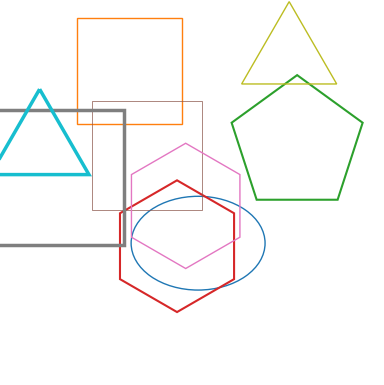[{"shape": "oval", "thickness": 1, "radius": 0.87, "center": [0.515, 0.368]}, {"shape": "square", "thickness": 1, "radius": 0.68, "center": [0.336, 0.816]}, {"shape": "pentagon", "thickness": 1.5, "radius": 0.89, "center": [0.772, 0.626]}, {"shape": "hexagon", "thickness": 1.5, "radius": 0.86, "center": [0.46, 0.361]}, {"shape": "square", "thickness": 0.5, "radius": 0.71, "center": [0.381, 0.596]}, {"shape": "hexagon", "thickness": 1, "radius": 0.81, "center": [0.482, 0.465]}, {"shape": "square", "thickness": 2.5, "radius": 0.87, "center": [0.148, 0.539]}, {"shape": "triangle", "thickness": 1, "radius": 0.71, "center": [0.751, 0.853]}, {"shape": "triangle", "thickness": 2.5, "radius": 0.74, "center": [0.103, 0.62]}]